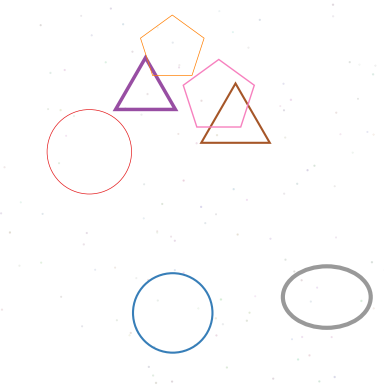[{"shape": "circle", "thickness": 0.5, "radius": 0.55, "center": [0.232, 0.606]}, {"shape": "circle", "thickness": 1.5, "radius": 0.52, "center": [0.449, 0.187]}, {"shape": "triangle", "thickness": 2.5, "radius": 0.45, "center": [0.378, 0.761]}, {"shape": "pentagon", "thickness": 0.5, "radius": 0.43, "center": [0.448, 0.874]}, {"shape": "triangle", "thickness": 1.5, "radius": 0.51, "center": [0.612, 0.68]}, {"shape": "pentagon", "thickness": 1, "radius": 0.48, "center": [0.568, 0.749]}, {"shape": "oval", "thickness": 3, "radius": 0.57, "center": [0.849, 0.228]}]